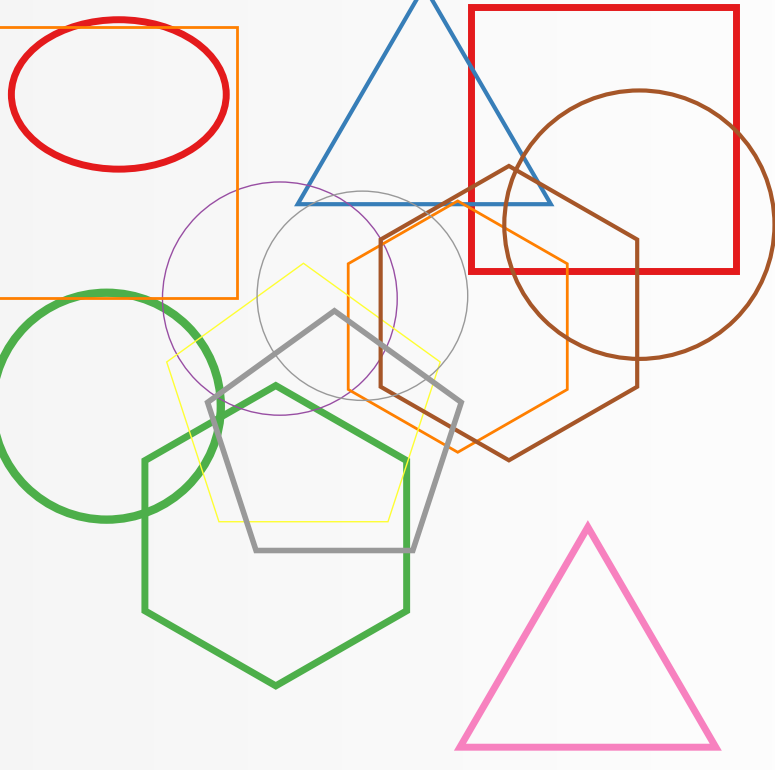[{"shape": "oval", "thickness": 2.5, "radius": 0.69, "center": [0.153, 0.877]}, {"shape": "square", "thickness": 2.5, "radius": 0.86, "center": [0.779, 0.819]}, {"shape": "triangle", "thickness": 1.5, "radius": 0.94, "center": [0.547, 0.829]}, {"shape": "circle", "thickness": 3, "radius": 0.74, "center": [0.138, 0.472]}, {"shape": "hexagon", "thickness": 2.5, "radius": 0.97, "center": [0.356, 0.304]}, {"shape": "circle", "thickness": 0.5, "radius": 0.76, "center": [0.361, 0.612]}, {"shape": "square", "thickness": 1, "radius": 0.88, "center": [0.13, 0.789]}, {"shape": "hexagon", "thickness": 1, "radius": 0.82, "center": [0.591, 0.576]}, {"shape": "pentagon", "thickness": 0.5, "radius": 0.93, "center": [0.392, 0.473]}, {"shape": "hexagon", "thickness": 1.5, "radius": 0.96, "center": [0.657, 0.593]}, {"shape": "circle", "thickness": 1.5, "radius": 0.87, "center": [0.825, 0.708]}, {"shape": "triangle", "thickness": 2.5, "radius": 0.95, "center": [0.759, 0.125]}, {"shape": "circle", "thickness": 0.5, "radius": 0.68, "center": [0.468, 0.616]}, {"shape": "pentagon", "thickness": 2, "radius": 0.86, "center": [0.432, 0.424]}]